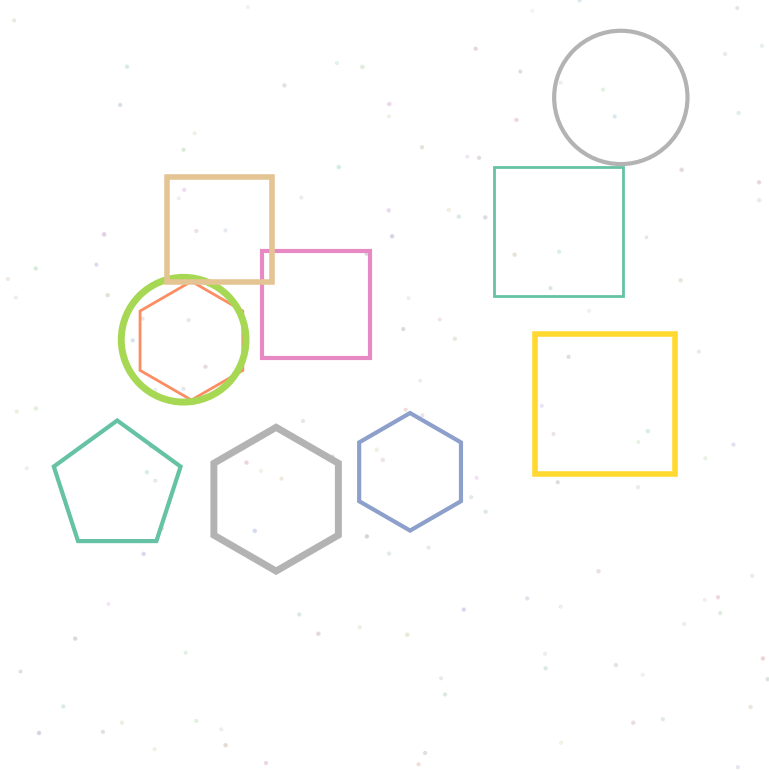[{"shape": "square", "thickness": 1, "radius": 0.42, "center": [0.725, 0.7]}, {"shape": "pentagon", "thickness": 1.5, "radius": 0.43, "center": [0.152, 0.367]}, {"shape": "hexagon", "thickness": 1, "radius": 0.39, "center": [0.249, 0.558]}, {"shape": "hexagon", "thickness": 1.5, "radius": 0.38, "center": [0.533, 0.387]}, {"shape": "square", "thickness": 1.5, "radius": 0.35, "center": [0.411, 0.605]}, {"shape": "circle", "thickness": 2.5, "radius": 0.4, "center": [0.238, 0.559]}, {"shape": "square", "thickness": 2, "radius": 0.45, "center": [0.786, 0.475]}, {"shape": "square", "thickness": 2, "radius": 0.34, "center": [0.285, 0.702]}, {"shape": "circle", "thickness": 1.5, "radius": 0.43, "center": [0.806, 0.873]}, {"shape": "hexagon", "thickness": 2.5, "radius": 0.47, "center": [0.359, 0.352]}]